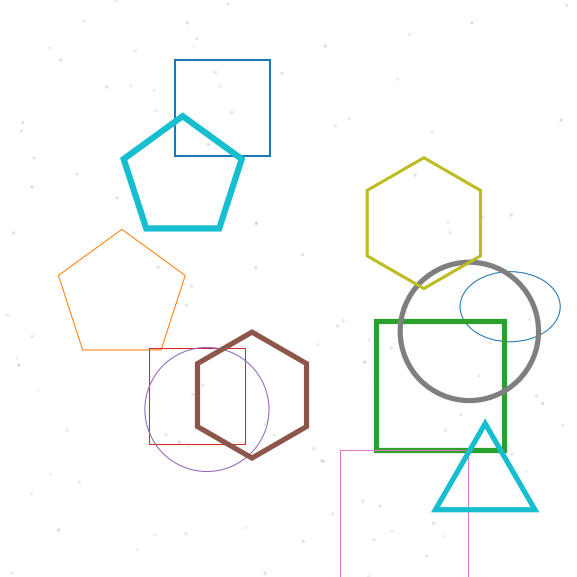[{"shape": "square", "thickness": 1, "radius": 0.41, "center": [0.385, 0.812]}, {"shape": "oval", "thickness": 0.5, "radius": 0.43, "center": [0.883, 0.468]}, {"shape": "pentagon", "thickness": 0.5, "radius": 0.58, "center": [0.211, 0.486]}, {"shape": "square", "thickness": 2.5, "radius": 0.56, "center": [0.762, 0.332]}, {"shape": "square", "thickness": 0.5, "radius": 0.41, "center": [0.341, 0.314]}, {"shape": "circle", "thickness": 0.5, "radius": 0.54, "center": [0.358, 0.29]}, {"shape": "hexagon", "thickness": 2.5, "radius": 0.55, "center": [0.436, 0.315]}, {"shape": "square", "thickness": 0.5, "radius": 0.55, "center": [0.7, 0.109]}, {"shape": "circle", "thickness": 2.5, "radius": 0.6, "center": [0.813, 0.425]}, {"shape": "hexagon", "thickness": 1.5, "radius": 0.57, "center": [0.734, 0.613]}, {"shape": "pentagon", "thickness": 3, "radius": 0.54, "center": [0.316, 0.691]}, {"shape": "triangle", "thickness": 2.5, "radius": 0.5, "center": [0.84, 0.166]}]